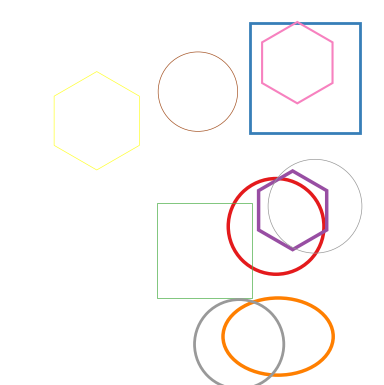[{"shape": "circle", "thickness": 2.5, "radius": 0.62, "center": [0.717, 0.412]}, {"shape": "square", "thickness": 2, "radius": 0.72, "center": [0.793, 0.798]}, {"shape": "square", "thickness": 0.5, "radius": 0.62, "center": [0.531, 0.349]}, {"shape": "hexagon", "thickness": 2.5, "radius": 0.51, "center": [0.76, 0.454]}, {"shape": "oval", "thickness": 2.5, "radius": 0.72, "center": [0.722, 0.126]}, {"shape": "hexagon", "thickness": 0.5, "radius": 0.64, "center": [0.251, 0.686]}, {"shape": "circle", "thickness": 0.5, "radius": 0.52, "center": [0.514, 0.762]}, {"shape": "hexagon", "thickness": 1.5, "radius": 0.53, "center": [0.772, 0.837]}, {"shape": "circle", "thickness": 2, "radius": 0.58, "center": [0.621, 0.106]}, {"shape": "circle", "thickness": 0.5, "radius": 0.61, "center": [0.818, 0.464]}]